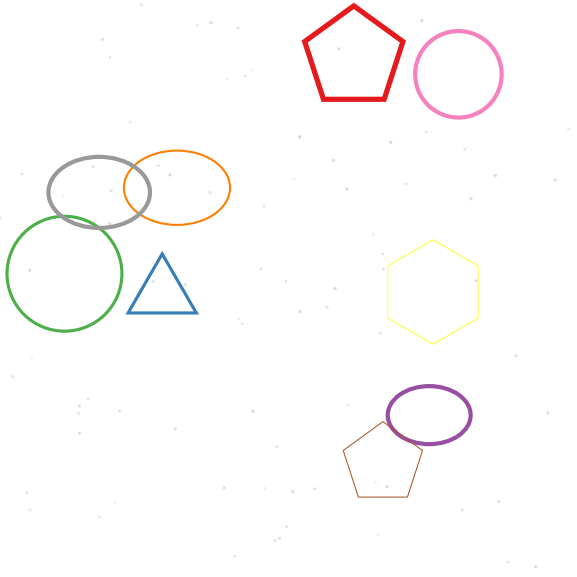[{"shape": "pentagon", "thickness": 2.5, "radius": 0.45, "center": [0.613, 0.9]}, {"shape": "triangle", "thickness": 1.5, "radius": 0.34, "center": [0.281, 0.491]}, {"shape": "circle", "thickness": 1.5, "radius": 0.5, "center": [0.112, 0.525]}, {"shape": "oval", "thickness": 2, "radius": 0.36, "center": [0.743, 0.28]}, {"shape": "oval", "thickness": 1, "radius": 0.46, "center": [0.306, 0.674]}, {"shape": "hexagon", "thickness": 0.5, "radius": 0.45, "center": [0.75, 0.493]}, {"shape": "pentagon", "thickness": 0.5, "radius": 0.36, "center": [0.663, 0.197]}, {"shape": "circle", "thickness": 2, "radius": 0.37, "center": [0.794, 0.87]}, {"shape": "oval", "thickness": 2, "radius": 0.44, "center": [0.172, 0.666]}]